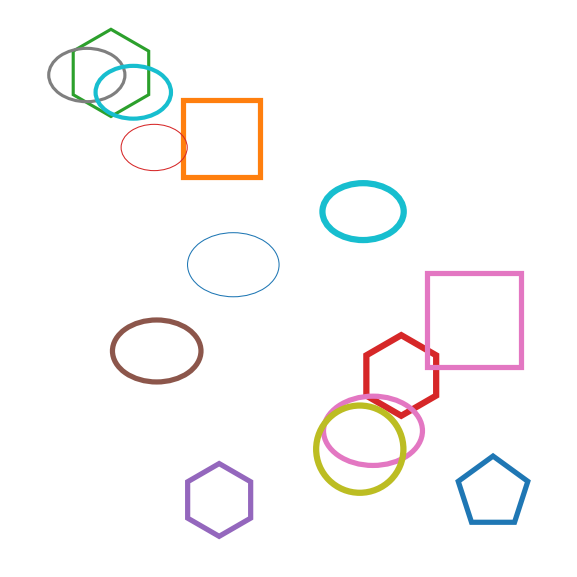[{"shape": "oval", "thickness": 0.5, "radius": 0.4, "center": [0.404, 0.541]}, {"shape": "pentagon", "thickness": 2.5, "radius": 0.32, "center": [0.854, 0.146]}, {"shape": "square", "thickness": 2.5, "radius": 0.33, "center": [0.384, 0.759]}, {"shape": "hexagon", "thickness": 1.5, "radius": 0.38, "center": [0.192, 0.873]}, {"shape": "hexagon", "thickness": 3, "radius": 0.35, "center": [0.695, 0.349]}, {"shape": "oval", "thickness": 0.5, "radius": 0.29, "center": [0.267, 0.744]}, {"shape": "hexagon", "thickness": 2.5, "radius": 0.31, "center": [0.379, 0.133]}, {"shape": "oval", "thickness": 2.5, "radius": 0.38, "center": [0.271, 0.391]}, {"shape": "square", "thickness": 2.5, "radius": 0.41, "center": [0.821, 0.445]}, {"shape": "oval", "thickness": 2.5, "radius": 0.43, "center": [0.646, 0.253]}, {"shape": "oval", "thickness": 1.5, "radius": 0.33, "center": [0.15, 0.869]}, {"shape": "circle", "thickness": 3, "radius": 0.38, "center": [0.623, 0.221]}, {"shape": "oval", "thickness": 2, "radius": 0.33, "center": [0.231, 0.839]}, {"shape": "oval", "thickness": 3, "radius": 0.35, "center": [0.629, 0.633]}]